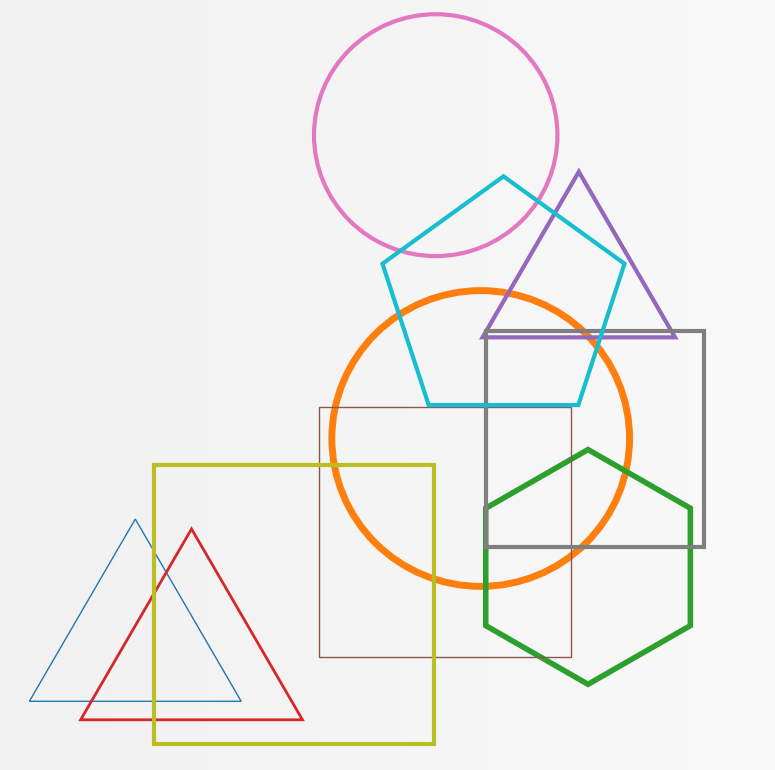[{"shape": "triangle", "thickness": 0.5, "radius": 0.79, "center": [0.175, 0.168]}, {"shape": "circle", "thickness": 2.5, "radius": 0.96, "center": [0.62, 0.431]}, {"shape": "hexagon", "thickness": 2, "radius": 0.76, "center": [0.759, 0.264]}, {"shape": "triangle", "thickness": 1, "radius": 0.83, "center": [0.247, 0.148]}, {"shape": "triangle", "thickness": 1.5, "radius": 0.72, "center": [0.747, 0.634]}, {"shape": "square", "thickness": 0.5, "radius": 0.81, "center": [0.575, 0.309]}, {"shape": "circle", "thickness": 1.5, "radius": 0.79, "center": [0.562, 0.824]}, {"shape": "square", "thickness": 1.5, "radius": 0.7, "center": [0.768, 0.43]}, {"shape": "square", "thickness": 1.5, "radius": 0.91, "center": [0.38, 0.215]}, {"shape": "pentagon", "thickness": 1.5, "radius": 0.82, "center": [0.65, 0.607]}]